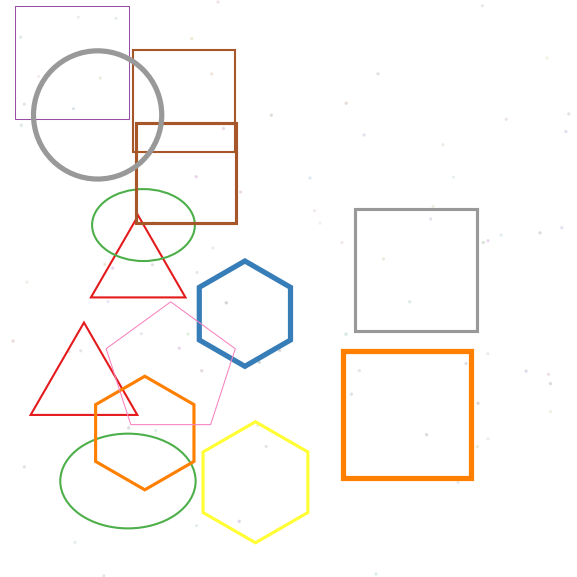[{"shape": "triangle", "thickness": 1, "radius": 0.47, "center": [0.239, 0.531]}, {"shape": "triangle", "thickness": 1, "radius": 0.53, "center": [0.145, 0.334]}, {"shape": "hexagon", "thickness": 2.5, "radius": 0.46, "center": [0.424, 0.456]}, {"shape": "oval", "thickness": 1, "radius": 0.44, "center": [0.248, 0.609]}, {"shape": "oval", "thickness": 1, "radius": 0.59, "center": [0.222, 0.166]}, {"shape": "square", "thickness": 0.5, "radius": 0.49, "center": [0.125, 0.891]}, {"shape": "square", "thickness": 2.5, "radius": 0.55, "center": [0.705, 0.282]}, {"shape": "hexagon", "thickness": 1.5, "radius": 0.49, "center": [0.251, 0.249]}, {"shape": "hexagon", "thickness": 1.5, "radius": 0.52, "center": [0.442, 0.164]}, {"shape": "square", "thickness": 1, "radius": 0.44, "center": [0.319, 0.824]}, {"shape": "square", "thickness": 1.5, "radius": 0.43, "center": [0.321, 0.7]}, {"shape": "pentagon", "thickness": 0.5, "radius": 0.59, "center": [0.296, 0.359]}, {"shape": "circle", "thickness": 2.5, "radius": 0.56, "center": [0.169, 0.8]}, {"shape": "square", "thickness": 1.5, "radius": 0.53, "center": [0.721, 0.531]}]